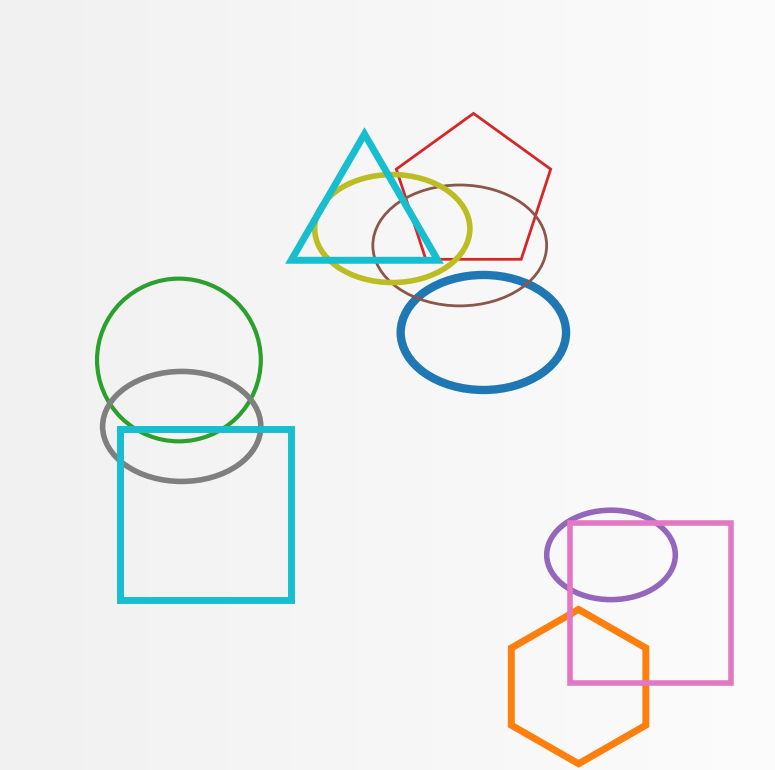[{"shape": "oval", "thickness": 3, "radius": 0.53, "center": [0.624, 0.568]}, {"shape": "hexagon", "thickness": 2.5, "radius": 0.5, "center": [0.747, 0.108]}, {"shape": "circle", "thickness": 1.5, "radius": 0.53, "center": [0.231, 0.532]}, {"shape": "pentagon", "thickness": 1, "radius": 0.52, "center": [0.611, 0.748]}, {"shape": "oval", "thickness": 2, "radius": 0.41, "center": [0.788, 0.279]}, {"shape": "oval", "thickness": 1, "radius": 0.56, "center": [0.593, 0.681]}, {"shape": "square", "thickness": 2, "radius": 0.52, "center": [0.839, 0.217]}, {"shape": "oval", "thickness": 2, "radius": 0.51, "center": [0.234, 0.446]}, {"shape": "oval", "thickness": 2, "radius": 0.5, "center": [0.506, 0.703]}, {"shape": "square", "thickness": 2.5, "radius": 0.55, "center": [0.265, 0.332]}, {"shape": "triangle", "thickness": 2.5, "radius": 0.55, "center": [0.47, 0.717]}]